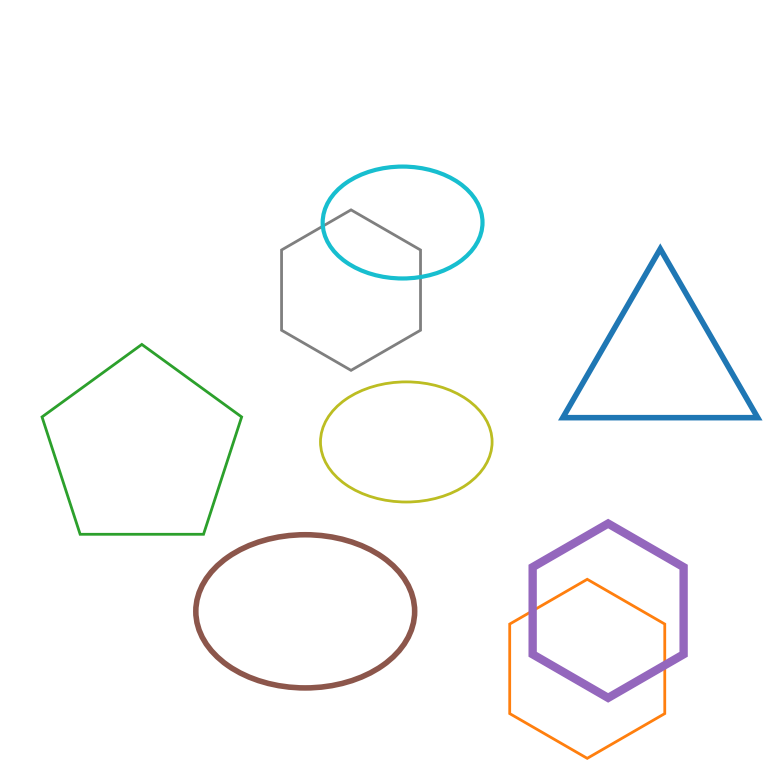[{"shape": "triangle", "thickness": 2, "radius": 0.73, "center": [0.857, 0.531]}, {"shape": "hexagon", "thickness": 1, "radius": 0.58, "center": [0.763, 0.131]}, {"shape": "pentagon", "thickness": 1, "radius": 0.68, "center": [0.184, 0.416]}, {"shape": "hexagon", "thickness": 3, "radius": 0.57, "center": [0.79, 0.207]}, {"shape": "oval", "thickness": 2, "radius": 0.71, "center": [0.396, 0.206]}, {"shape": "hexagon", "thickness": 1, "radius": 0.52, "center": [0.456, 0.623]}, {"shape": "oval", "thickness": 1, "radius": 0.56, "center": [0.528, 0.426]}, {"shape": "oval", "thickness": 1.5, "radius": 0.52, "center": [0.523, 0.711]}]